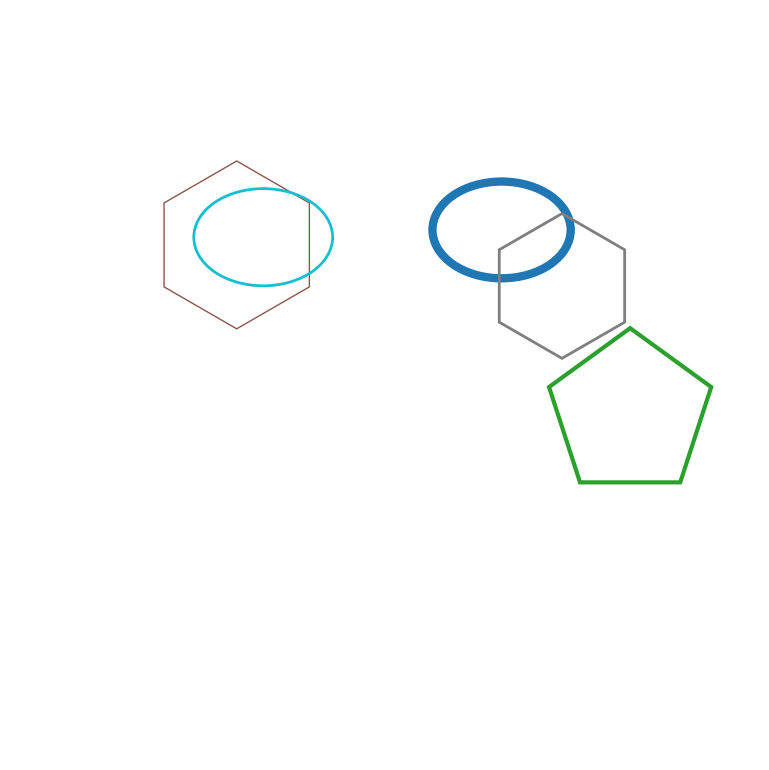[{"shape": "oval", "thickness": 3, "radius": 0.45, "center": [0.651, 0.701]}, {"shape": "pentagon", "thickness": 1.5, "radius": 0.55, "center": [0.818, 0.463]}, {"shape": "hexagon", "thickness": 0.5, "radius": 0.54, "center": [0.307, 0.682]}, {"shape": "hexagon", "thickness": 1, "radius": 0.47, "center": [0.73, 0.629]}, {"shape": "oval", "thickness": 1, "radius": 0.45, "center": [0.342, 0.692]}]